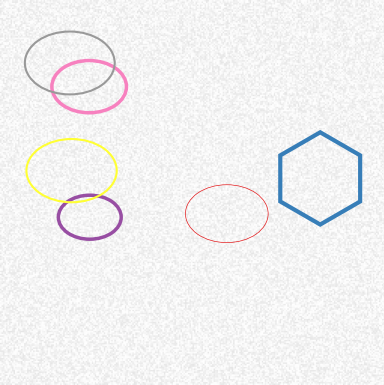[{"shape": "oval", "thickness": 0.5, "radius": 0.54, "center": [0.589, 0.445]}, {"shape": "hexagon", "thickness": 3, "radius": 0.6, "center": [0.832, 0.537]}, {"shape": "oval", "thickness": 2.5, "radius": 0.41, "center": [0.233, 0.436]}, {"shape": "oval", "thickness": 1.5, "radius": 0.59, "center": [0.186, 0.557]}, {"shape": "oval", "thickness": 2.5, "radius": 0.48, "center": [0.232, 0.775]}, {"shape": "oval", "thickness": 1.5, "radius": 0.58, "center": [0.181, 0.836]}]